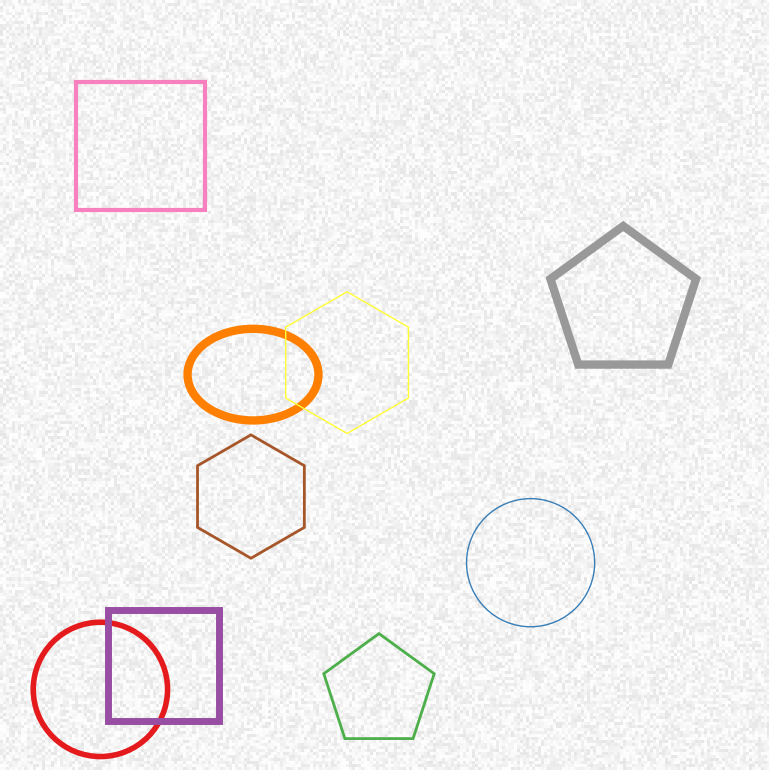[{"shape": "circle", "thickness": 2, "radius": 0.44, "center": [0.13, 0.105]}, {"shape": "circle", "thickness": 0.5, "radius": 0.42, "center": [0.689, 0.269]}, {"shape": "pentagon", "thickness": 1, "radius": 0.38, "center": [0.492, 0.102]}, {"shape": "square", "thickness": 2.5, "radius": 0.36, "center": [0.212, 0.136]}, {"shape": "oval", "thickness": 3, "radius": 0.43, "center": [0.329, 0.513]}, {"shape": "hexagon", "thickness": 0.5, "radius": 0.46, "center": [0.451, 0.529]}, {"shape": "hexagon", "thickness": 1, "radius": 0.4, "center": [0.326, 0.355]}, {"shape": "square", "thickness": 1.5, "radius": 0.42, "center": [0.182, 0.81]}, {"shape": "pentagon", "thickness": 3, "radius": 0.5, "center": [0.809, 0.607]}]